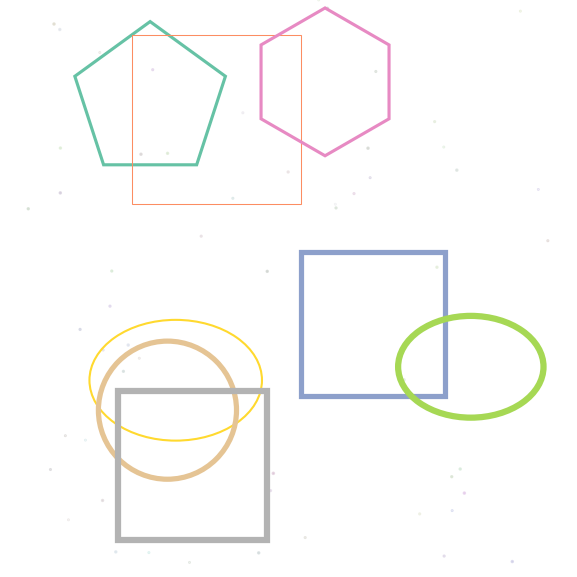[{"shape": "pentagon", "thickness": 1.5, "radius": 0.69, "center": [0.26, 0.825]}, {"shape": "square", "thickness": 0.5, "radius": 0.73, "center": [0.376, 0.793]}, {"shape": "square", "thickness": 2.5, "radius": 0.62, "center": [0.646, 0.438]}, {"shape": "hexagon", "thickness": 1.5, "radius": 0.64, "center": [0.563, 0.857]}, {"shape": "oval", "thickness": 3, "radius": 0.63, "center": [0.815, 0.364]}, {"shape": "oval", "thickness": 1, "radius": 0.75, "center": [0.304, 0.341]}, {"shape": "circle", "thickness": 2.5, "radius": 0.6, "center": [0.29, 0.289]}, {"shape": "square", "thickness": 3, "radius": 0.65, "center": [0.333, 0.193]}]